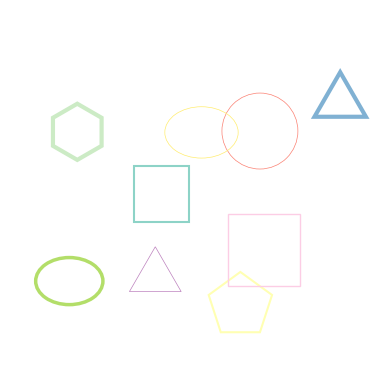[{"shape": "square", "thickness": 1.5, "radius": 0.36, "center": [0.419, 0.497]}, {"shape": "pentagon", "thickness": 1.5, "radius": 0.43, "center": [0.624, 0.207]}, {"shape": "circle", "thickness": 0.5, "radius": 0.49, "center": [0.675, 0.66]}, {"shape": "triangle", "thickness": 3, "radius": 0.39, "center": [0.884, 0.735]}, {"shape": "oval", "thickness": 2.5, "radius": 0.44, "center": [0.18, 0.27]}, {"shape": "square", "thickness": 1, "radius": 0.47, "center": [0.687, 0.352]}, {"shape": "triangle", "thickness": 0.5, "radius": 0.39, "center": [0.403, 0.281]}, {"shape": "hexagon", "thickness": 3, "radius": 0.36, "center": [0.201, 0.658]}, {"shape": "oval", "thickness": 0.5, "radius": 0.48, "center": [0.523, 0.656]}]